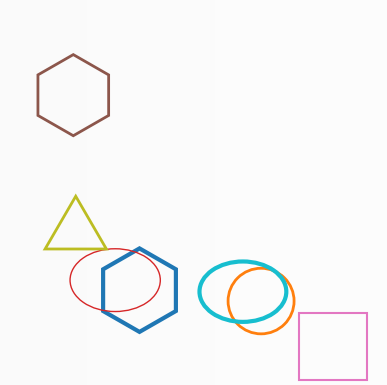[{"shape": "hexagon", "thickness": 3, "radius": 0.54, "center": [0.36, 0.246]}, {"shape": "circle", "thickness": 2, "radius": 0.43, "center": [0.674, 0.218]}, {"shape": "oval", "thickness": 1, "radius": 0.58, "center": [0.297, 0.272]}, {"shape": "hexagon", "thickness": 2, "radius": 0.53, "center": [0.189, 0.753]}, {"shape": "square", "thickness": 1.5, "radius": 0.44, "center": [0.859, 0.1]}, {"shape": "triangle", "thickness": 2, "radius": 0.46, "center": [0.195, 0.399]}, {"shape": "oval", "thickness": 3, "radius": 0.56, "center": [0.627, 0.242]}]